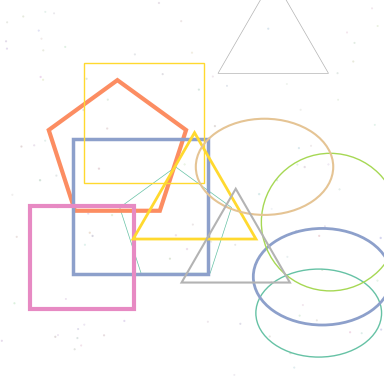[{"shape": "pentagon", "thickness": 0.5, "radius": 0.76, "center": [0.456, 0.414]}, {"shape": "oval", "thickness": 1, "radius": 0.82, "center": [0.828, 0.187]}, {"shape": "pentagon", "thickness": 3, "radius": 0.94, "center": [0.305, 0.604]}, {"shape": "oval", "thickness": 2, "radius": 0.9, "center": [0.837, 0.281]}, {"shape": "square", "thickness": 2.5, "radius": 0.88, "center": [0.365, 0.464]}, {"shape": "square", "thickness": 3, "radius": 0.67, "center": [0.214, 0.331]}, {"shape": "circle", "thickness": 1, "radius": 0.89, "center": [0.858, 0.423]}, {"shape": "triangle", "thickness": 2, "radius": 0.92, "center": [0.505, 0.471]}, {"shape": "square", "thickness": 1, "radius": 0.78, "center": [0.375, 0.68]}, {"shape": "oval", "thickness": 1.5, "radius": 0.89, "center": [0.687, 0.567]}, {"shape": "triangle", "thickness": 1.5, "radius": 0.81, "center": [0.612, 0.347]}, {"shape": "triangle", "thickness": 0.5, "radius": 0.83, "center": [0.71, 0.892]}]